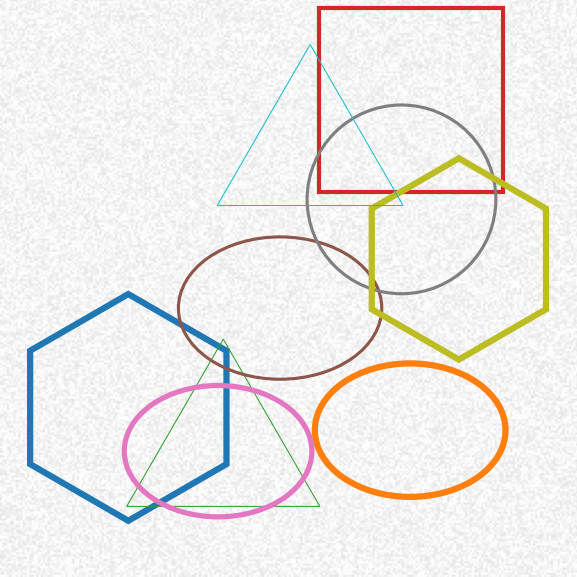[{"shape": "hexagon", "thickness": 3, "radius": 0.98, "center": [0.222, 0.294]}, {"shape": "oval", "thickness": 3, "radius": 0.83, "center": [0.71, 0.254]}, {"shape": "triangle", "thickness": 0.5, "radius": 0.97, "center": [0.387, 0.219]}, {"shape": "square", "thickness": 2, "radius": 0.8, "center": [0.712, 0.826]}, {"shape": "oval", "thickness": 1.5, "radius": 0.88, "center": [0.485, 0.466]}, {"shape": "oval", "thickness": 2.5, "radius": 0.81, "center": [0.378, 0.218]}, {"shape": "circle", "thickness": 1.5, "radius": 0.82, "center": [0.695, 0.654]}, {"shape": "hexagon", "thickness": 3, "radius": 0.87, "center": [0.795, 0.551]}, {"shape": "triangle", "thickness": 0.5, "radius": 0.93, "center": [0.537, 0.736]}]